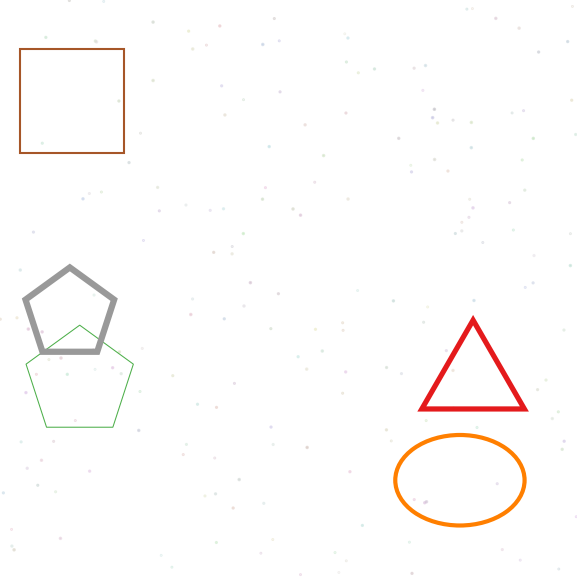[{"shape": "triangle", "thickness": 2.5, "radius": 0.51, "center": [0.819, 0.342]}, {"shape": "pentagon", "thickness": 0.5, "radius": 0.49, "center": [0.138, 0.338]}, {"shape": "oval", "thickness": 2, "radius": 0.56, "center": [0.796, 0.168]}, {"shape": "square", "thickness": 1, "radius": 0.45, "center": [0.125, 0.824]}, {"shape": "pentagon", "thickness": 3, "radius": 0.4, "center": [0.121, 0.455]}]